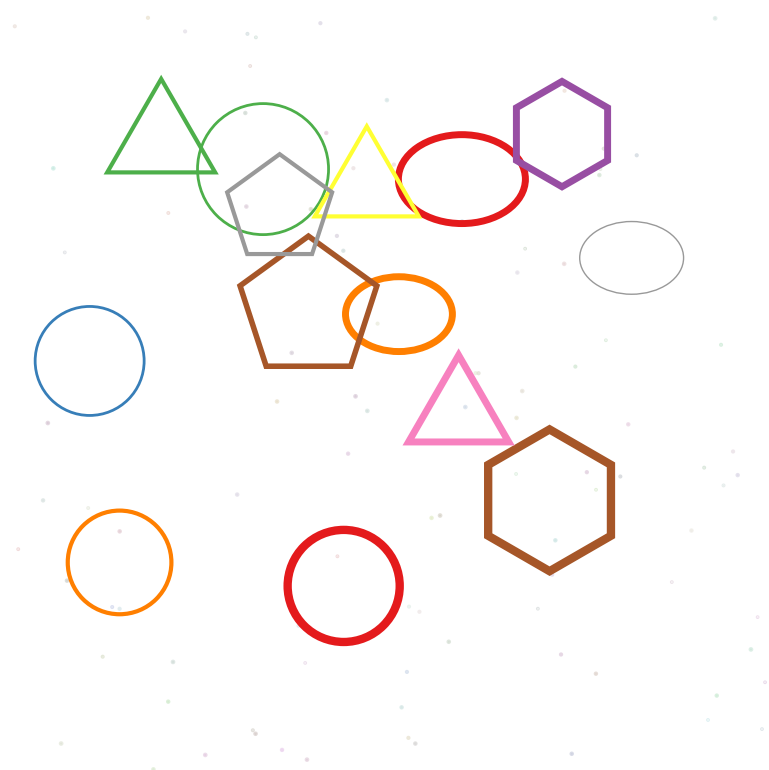[{"shape": "oval", "thickness": 2.5, "radius": 0.41, "center": [0.6, 0.767]}, {"shape": "circle", "thickness": 3, "radius": 0.36, "center": [0.446, 0.239]}, {"shape": "circle", "thickness": 1, "radius": 0.35, "center": [0.116, 0.531]}, {"shape": "triangle", "thickness": 1.5, "radius": 0.4, "center": [0.209, 0.817]}, {"shape": "circle", "thickness": 1, "radius": 0.43, "center": [0.342, 0.78]}, {"shape": "hexagon", "thickness": 2.5, "radius": 0.34, "center": [0.73, 0.826]}, {"shape": "circle", "thickness": 1.5, "radius": 0.34, "center": [0.155, 0.27]}, {"shape": "oval", "thickness": 2.5, "radius": 0.35, "center": [0.518, 0.592]}, {"shape": "triangle", "thickness": 1.5, "radius": 0.39, "center": [0.476, 0.758]}, {"shape": "pentagon", "thickness": 2, "radius": 0.47, "center": [0.401, 0.6]}, {"shape": "hexagon", "thickness": 3, "radius": 0.46, "center": [0.714, 0.35]}, {"shape": "triangle", "thickness": 2.5, "radius": 0.38, "center": [0.596, 0.464]}, {"shape": "pentagon", "thickness": 1.5, "radius": 0.36, "center": [0.363, 0.728]}, {"shape": "oval", "thickness": 0.5, "radius": 0.34, "center": [0.82, 0.665]}]